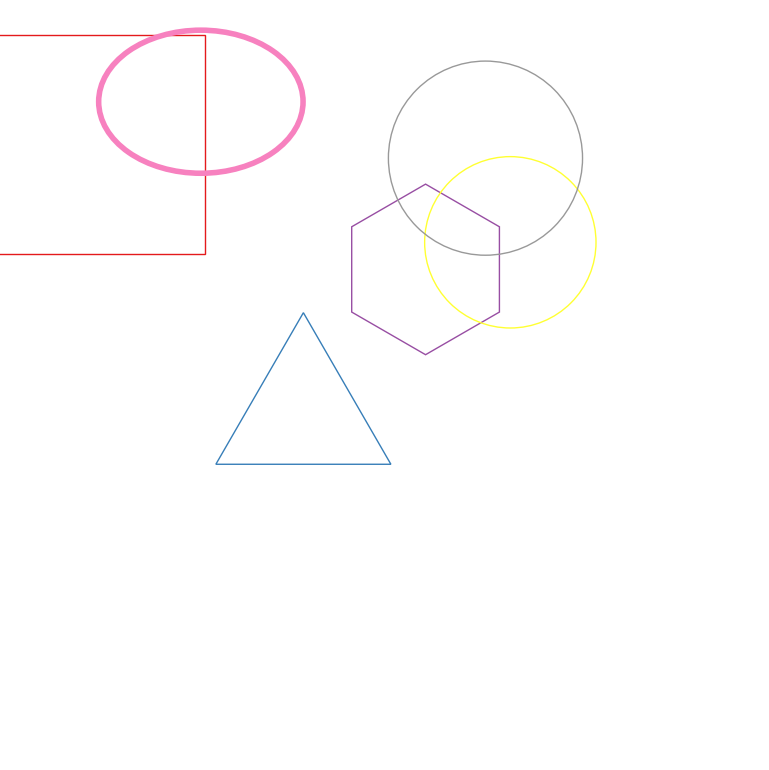[{"shape": "square", "thickness": 0.5, "radius": 0.71, "center": [0.124, 0.812]}, {"shape": "triangle", "thickness": 0.5, "radius": 0.66, "center": [0.394, 0.463]}, {"shape": "hexagon", "thickness": 0.5, "radius": 0.55, "center": [0.553, 0.65]}, {"shape": "circle", "thickness": 0.5, "radius": 0.56, "center": [0.663, 0.685]}, {"shape": "oval", "thickness": 2, "radius": 0.66, "center": [0.261, 0.868]}, {"shape": "circle", "thickness": 0.5, "radius": 0.63, "center": [0.63, 0.795]}]